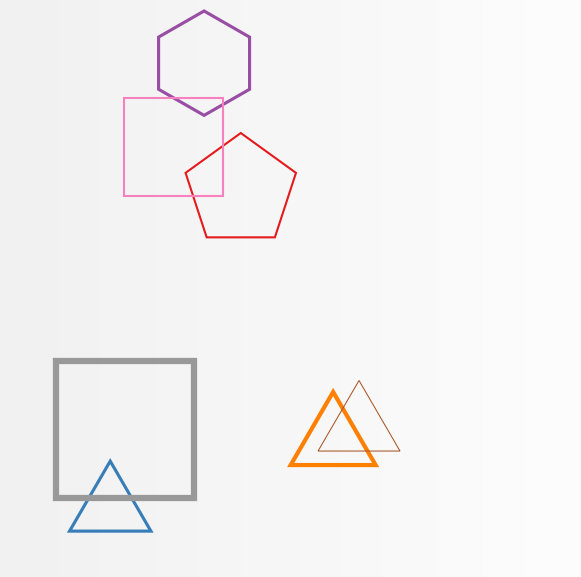[{"shape": "pentagon", "thickness": 1, "radius": 0.5, "center": [0.414, 0.669]}, {"shape": "triangle", "thickness": 1.5, "radius": 0.4, "center": [0.19, 0.12]}, {"shape": "hexagon", "thickness": 1.5, "radius": 0.45, "center": [0.351, 0.89]}, {"shape": "triangle", "thickness": 2, "radius": 0.42, "center": [0.573, 0.236]}, {"shape": "triangle", "thickness": 0.5, "radius": 0.41, "center": [0.618, 0.259]}, {"shape": "square", "thickness": 1, "radius": 0.43, "center": [0.299, 0.744]}, {"shape": "square", "thickness": 3, "radius": 0.59, "center": [0.216, 0.255]}]